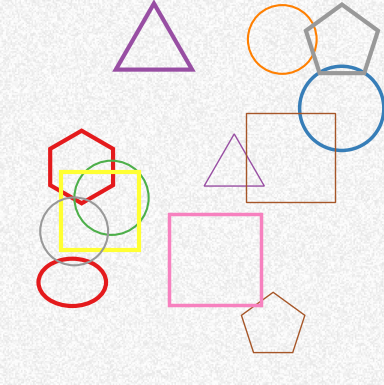[{"shape": "oval", "thickness": 3, "radius": 0.44, "center": [0.188, 0.267]}, {"shape": "hexagon", "thickness": 3, "radius": 0.47, "center": [0.212, 0.566]}, {"shape": "circle", "thickness": 2.5, "radius": 0.55, "center": [0.888, 0.719]}, {"shape": "circle", "thickness": 1.5, "radius": 0.48, "center": [0.29, 0.486]}, {"shape": "triangle", "thickness": 1, "radius": 0.45, "center": [0.608, 0.562]}, {"shape": "triangle", "thickness": 3, "radius": 0.57, "center": [0.4, 0.876]}, {"shape": "circle", "thickness": 1.5, "radius": 0.45, "center": [0.733, 0.898]}, {"shape": "square", "thickness": 3, "radius": 0.51, "center": [0.259, 0.451]}, {"shape": "pentagon", "thickness": 1, "radius": 0.43, "center": [0.709, 0.154]}, {"shape": "square", "thickness": 1, "radius": 0.58, "center": [0.755, 0.59]}, {"shape": "square", "thickness": 2.5, "radius": 0.59, "center": [0.558, 0.325]}, {"shape": "pentagon", "thickness": 3, "radius": 0.49, "center": [0.888, 0.89]}, {"shape": "circle", "thickness": 1.5, "radius": 0.44, "center": [0.193, 0.399]}]